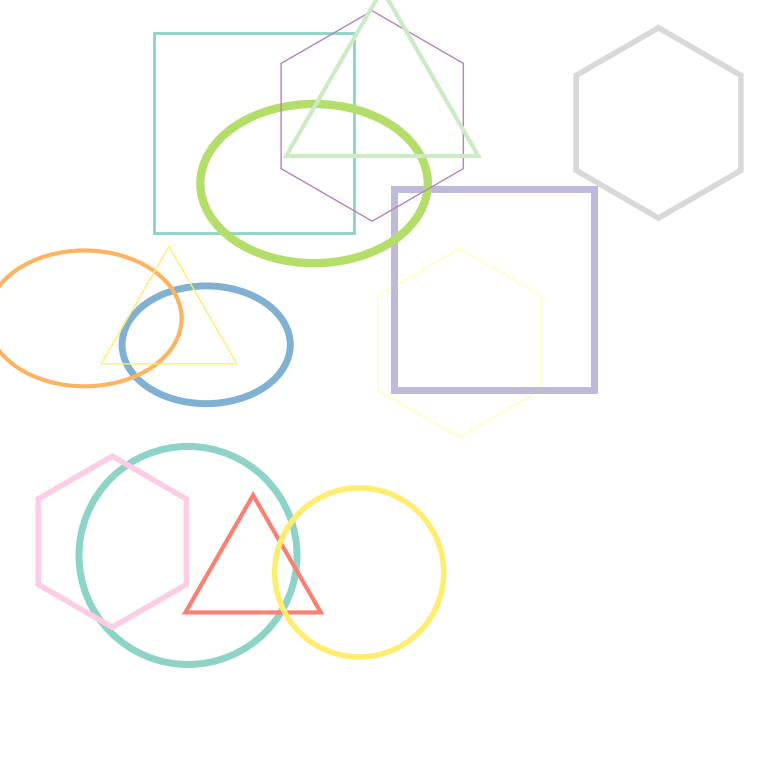[{"shape": "square", "thickness": 1, "radius": 0.65, "center": [0.33, 0.827]}, {"shape": "circle", "thickness": 2.5, "radius": 0.71, "center": [0.244, 0.279]}, {"shape": "hexagon", "thickness": 0.5, "radius": 0.61, "center": [0.596, 0.555]}, {"shape": "square", "thickness": 2.5, "radius": 0.65, "center": [0.641, 0.624]}, {"shape": "triangle", "thickness": 1.5, "radius": 0.51, "center": [0.329, 0.255]}, {"shape": "oval", "thickness": 2.5, "radius": 0.55, "center": [0.268, 0.552]}, {"shape": "oval", "thickness": 1.5, "radius": 0.63, "center": [0.11, 0.586]}, {"shape": "oval", "thickness": 3, "radius": 0.74, "center": [0.408, 0.762]}, {"shape": "hexagon", "thickness": 2, "radius": 0.56, "center": [0.146, 0.296]}, {"shape": "hexagon", "thickness": 2, "radius": 0.62, "center": [0.855, 0.84]}, {"shape": "hexagon", "thickness": 0.5, "radius": 0.68, "center": [0.483, 0.849]}, {"shape": "triangle", "thickness": 1.5, "radius": 0.72, "center": [0.496, 0.869]}, {"shape": "circle", "thickness": 2, "radius": 0.55, "center": [0.467, 0.257]}, {"shape": "triangle", "thickness": 0.5, "radius": 0.51, "center": [0.22, 0.578]}]